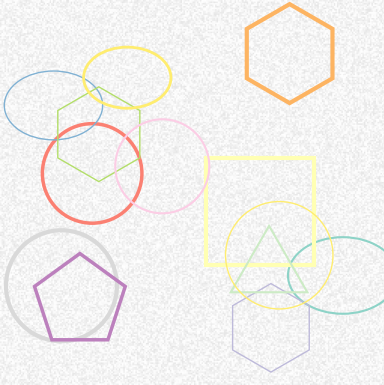[{"shape": "oval", "thickness": 1.5, "radius": 0.71, "center": [0.89, 0.285]}, {"shape": "square", "thickness": 3, "radius": 0.7, "center": [0.676, 0.451]}, {"shape": "hexagon", "thickness": 1, "radius": 0.57, "center": [0.704, 0.148]}, {"shape": "circle", "thickness": 2.5, "radius": 0.65, "center": [0.239, 0.55]}, {"shape": "oval", "thickness": 1, "radius": 0.64, "center": [0.139, 0.726]}, {"shape": "hexagon", "thickness": 3, "radius": 0.64, "center": [0.752, 0.861]}, {"shape": "hexagon", "thickness": 1, "radius": 0.62, "center": [0.257, 0.651]}, {"shape": "circle", "thickness": 1.5, "radius": 0.61, "center": [0.422, 0.568]}, {"shape": "circle", "thickness": 3, "radius": 0.72, "center": [0.16, 0.258]}, {"shape": "pentagon", "thickness": 2.5, "radius": 0.62, "center": [0.207, 0.218]}, {"shape": "triangle", "thickness": 1.5, "radius": 0.57, "center": [0.699, 0.298]}, {"shape": "oval", "thickness": 2, "radius": 0.57, "center": [0.331, 0.798]}, {"shape": "circle", "thickness": 1, "radius": 0.7, "center": [0.725, 0.337]}]